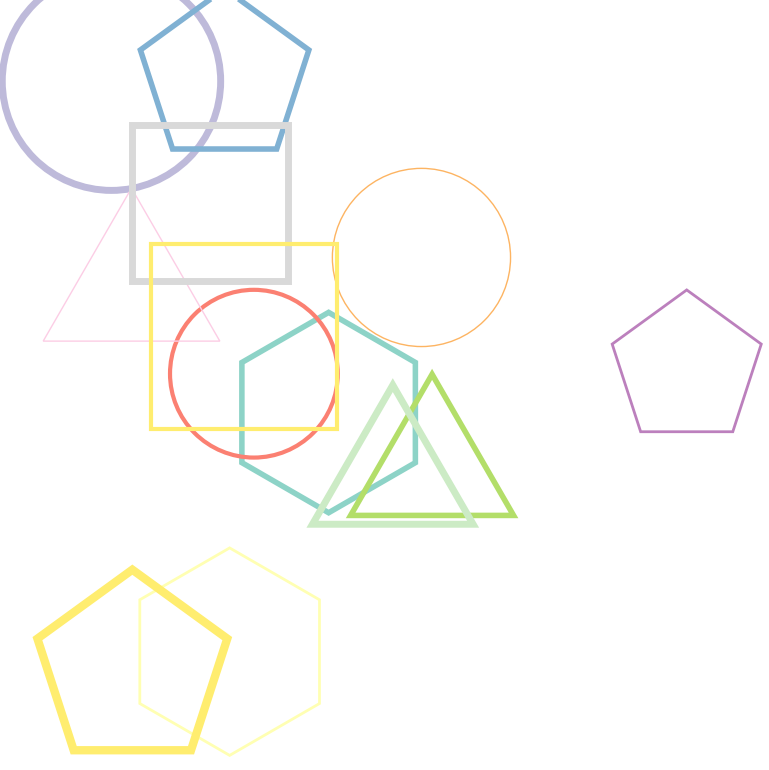[{"shape": "hexagon", "thickness": 2, "radius": 0.65, "center": [0.427, 0.464]}, {"shape": "hexagon", "thickness": 1, "radius": 0.67, "center": [0.298, 0.154]}, {"shape": "circle", "thickness": 2.5, "radius": 0.71, "center": [0.145, 0.895]}, {"shape": "circle", "thickness": 1.5, "radius": 0.54, "center": [0.33, 0.515]}, {"shape": "pentagon", "thickness": 2, "radius": 0.58, "center": [0.292, 0.9]}, {"shape": "circle", "thickness": 0.5, "radius": 0.58, "center": [0.547, 0.666]}, {"shape": "triangle", "thickness": 2, "radius": 0.61, "center": [0.561, 0.392]}, {"shape": "triangle", "thickness": 0.5, "radius": 0.66, "center": [0.171, 0.623]}, {"shape": "square", "thickness": 2.5, "radius": 0.51, "center": [0.273, 0.736]}, {"shape": "pentagon", "thickness": 1, "radius": 0.51, "center": [0.892, 0.522]}, {"shape": "triangle", "thickness": 2.5, "radius": 0.6, "center": [0.51, 0.379]}, {"shape": "square", "thickness": 1.5, "radius": 0.6, "center": [0.317, 0.563]}, {"shape": "pentagon", "thickness": 3, "radius": 0.65, "center": [0.172, 0.131]}]